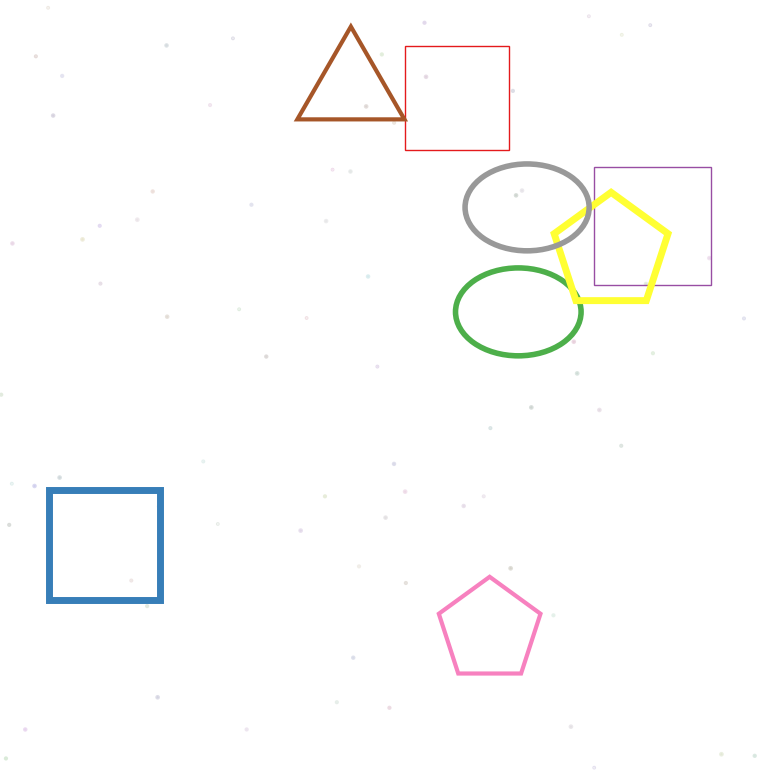[{"shape": "square", "thickness": 0.5, "radius": 0.34, "center": [0.593, 0.872]}, {"shape": "square", "thickness": 2.5, "radius": 0.36, "center": [0.136, 0.292]}, {"shape": "oval", "thickness": 2, "radius": 0.41, "center": [0.673, 0.595]}, {"shape": "square", "thickness": 0.5, "radius": 0.38, "center": [0.847, 0.707]}, {"shape": "pentagon", "thickness": 2.5, "radius": 0.39, "center": [0.794, 0.672]}, {"shape": "triangle", "thickness": 1.5, "radius": 0.4, "center": [0.456, 0.885]}, {"shape": "pentagon", "thickness": 1.5, "radius": 0.35, "center": [0.636, 0.181]}, {"shape": "oval", "thickness": 2, "radius": 0.4, "center": [0.685, 0.731]}]